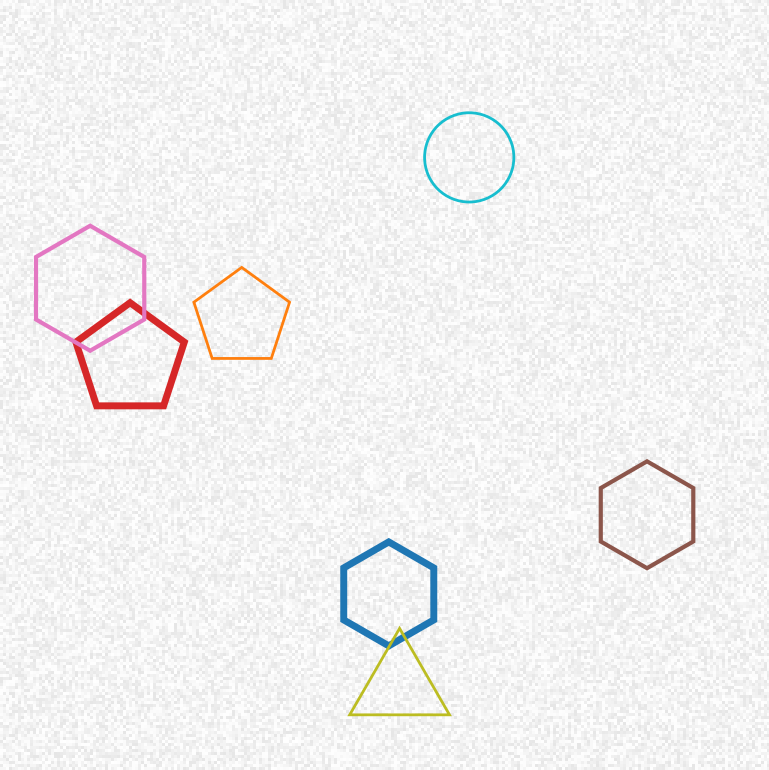[{"shape": "hexagon", "thickness": 2.5, "radius": 0.34, "center": [0.505, 0.229]}, {"shape": "pentagon", "thickness": 1, "radius": 0.33, "center": [0.314, 0.587]}, {"shape": "pentagon", "thickness": 2.5, "radius": 0.37, "center": [0.169, 0.533]}, {"shape": "hexagon", "thickness": 1.5, "radius": 0.35, "center": [0.84, 0.331]}, {"shape": "hexagon", "thickness": 1.5, "radius": 0.41, "center": [0.117, 0.626]}, {"shape": "triangle", "thickness": 1, "radius": 0.37, "center": [0.519, 0.109]}, {"shape": "circle", "thickness": 1, "radius": 0.29, "center": [0.609, 0.796]}]